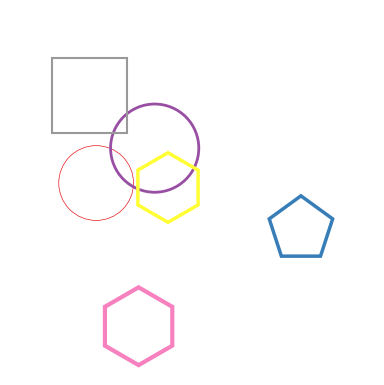[{"shape": "circle", "thickness": 0.5, "radius": 0.49, "center": [0.25, 0.525]}, {"shape": "pentagon", "thickness": 2.5, "radius": 0.43, "center": [0.782, 0.405]}, {"shape": "circle", "thickness": 2, "radius": 0.57, "center": [0.402, 0.615]}, {"shape": "hexagon", "thickness": 2.5, "radius": 0.45, "center": [0.436, 0.513]}, {"shape": "hexagon", "thickness": 3, "radius": 0.51, "center": [0.36, 0.153]}, {"shape": "square", "thickness": 1.5, "radius": 0.49, "center": [0.232, 0.752]}]